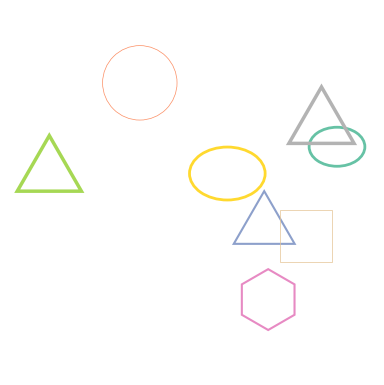[{"shape": "oval", "thickness": 2, "radius": 0.36, "center": [0.875, 0.619]}, {"shape": "circle", "thickness": 0.5, "radius": 0.48, "center": [0.363, 0.785]}, {"shape": "triangle", "thickness": 1.5, "radius": 0.46, "center": [0.686, 0.412]}, {"shape": "hexagon", "thickness": 1.5, "radius": 0.4, "center": [0.697, 0.222]}, {"shape": "triangle", "thickness": 2.5, "radius": 0.48, "center": [0.128, 0.552]}, {"shape": "oval", "thickness": 2, "radius": 0.49, "center": [0.59, 0.549]}, {"shape": "square", "thickness": 0.5, "radius": 0.34, "center": [0.795, 0.388]}, {"shape": "triangle", "thickness": 2.5, "radius": 0.49, "center": [0.835, 0.676]}]